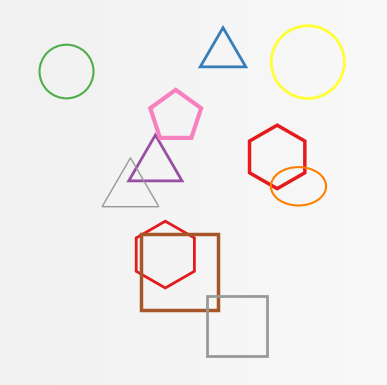[{"shape": "hexagon", "thickness": 2, "radius": 0.43, "center": [0.427, 0.339]}, {"shape": "hexagon", "thickness": 2.5, "radius": 0.41, "center": [0.715, 0.592]}, {"shape": "triangle", "thickness": 2, "radius": 0.34, "center": [0.576, 0.86]}, {"shape": "circle", "thickness": 1.5, "radius": 0.35, "center": [0.172, 0.814]}, {"shape": "triangle", "thickness": 2, "radius": 0.4, "center": [0.401, 0.57]}, {"shape": "oval", "thickness": 1.5, "radius": 0.36, "center": [0.77, 0.516]}, {"shape": "circle", "thickness": 2, "radius": 0.47, "center": [0.794, 0.839]}, {"shape": "square", "thickness": 2.5, "radius": 0.5, "center": [0.463, 0.293]}, {"shape": "pentagon", "thickness": 3, "radius": 0.34, "center": [0.453, 0.698]}, {"shape": "square", "thickness": 2, "radius": 0.39, "center": [0.612, 0.153]}, {"shape": "triangle", "thickness": 1, "radius": 0.42, "center": [0.337, 0.505]}]